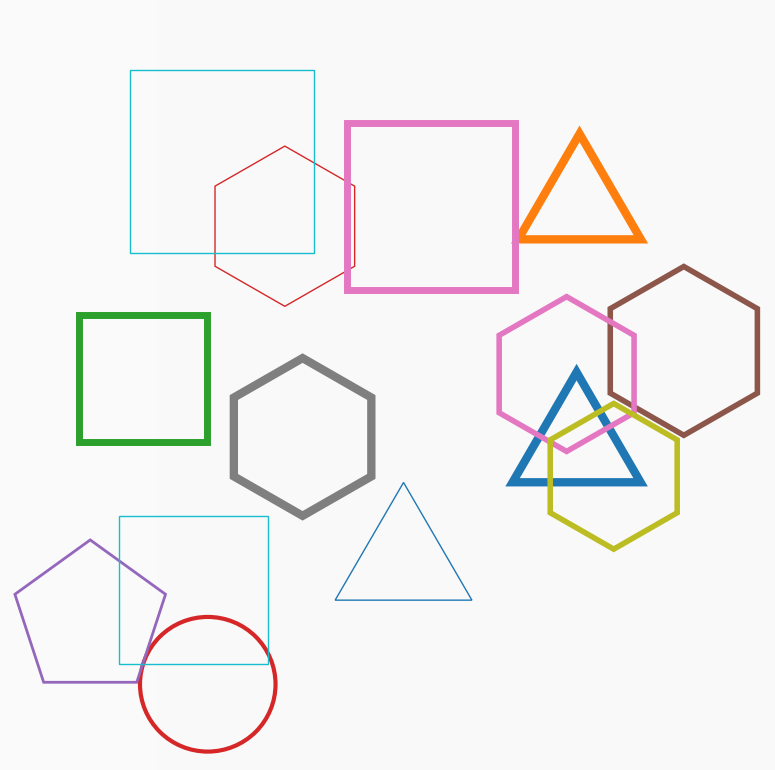[{"shape": "triangle", "thickness": 0.5, "radius": 0.51, "center": [0.521, 0.272]}, {"shape": "triangle", "thickness": 3, "radius": 0.48, "center": [0.744, 0.421]}, {"shape": "triangle", "thickness": 3, "radius": 0.46, "center": [0.748, 0.735]}, {"shape": "square", "thickness": 2.5, "radius": 0.41, "center": [0.185, 0.508]}, {"shape": "hexagon", "thickness": 0.5, "radius": 0.52, "center": [0.368, 0.706]}, {"shape": "circle", "thickness": 1.5, "radius": 0.44, "center": [0.268, 0.111]}, {"shape": "pentagon", "thickness": 1, "radius": 0.51, "center": [0.116, 0.197]}, {"shape": "hexagon", "thickness": 2, "radius": 0.55, "center": [0.882, 0.544]}, {"shape": "hexagon", "thickness": 2, "radius": 0.5, "center": [0.731, 0.514]}, {"shape": "square", "thickness": 2.5, "radius": 0.54, "center": [0.556, 0.732]}, {"shape": "hexagon", "thickness": 3, "radius": 0.51, "center": [0.39, 0.433]}, {"shape": "hexagon", "thickness": 2, "radius": 0.47, "center": [0.792, 0.381]}, {"shape": "square", "thickness": 0.5, "radius": 0.48, "center": [0.25, 0.233]}, {"shape": "square", "thickness": 0.5, "radius": 0.6, "center": [0.286, 0.79]}]